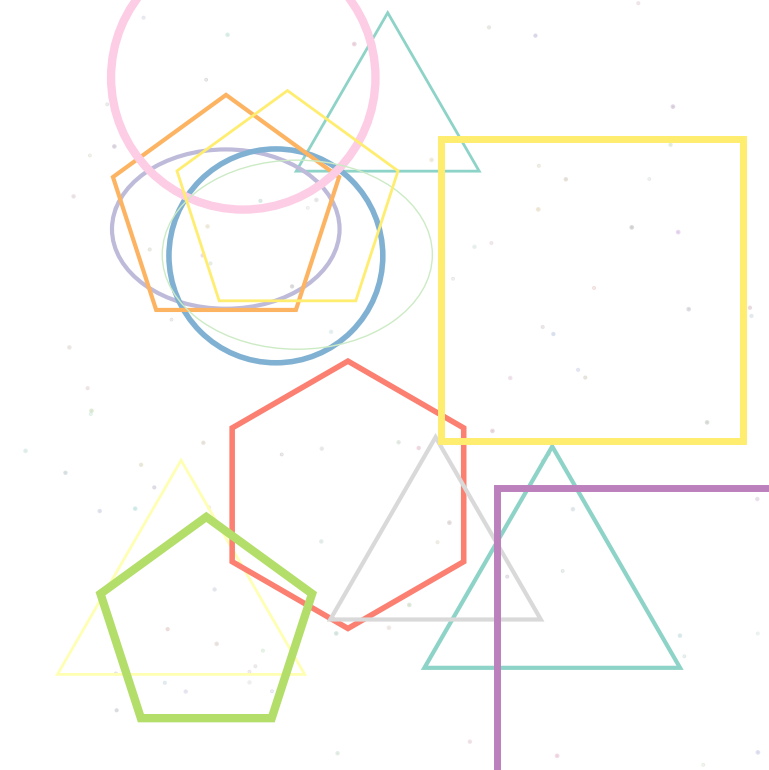[{"shape": "triangle", "thickness": 1.5, "radius": 0.96, "center": [0.717, 0.229]}, {"shape": "triangle", "thickness": 1, "radius": 0.69, "center": [0.504, 0.846]}, {"shape": "triangle", "thickness": 1, "radius": 0.93, "center": [0.235, 0.217]}, {"shape": "oval", "thickness": 1.5, "radius": 0.74, "center": [0.293, 0.703]}, {"shape": "hexagon", "thickness": 2, "radius": 0.87, "center": [0.452, 0.357]}, {"shape": "circle", "thickness": 2, "radius": 0.69, "center": [0.358, 0.668]}, {"shape": "pentagon", "thickness": 1.5, "radius": 0.77, "center": [0.294, 0.722]}, {"shape": "pentagon", "thickness": 3, "radius": 0.72, "center": [0.268, 0.184]}, {"shape": "circle", "thickness": 3, "radius": 0.86, "center": [0.316, 0.9]}, {"shape": "triangle", "thickness": 1.5, "radius": 0.79, "center": [0.566, 0.274]}, {"shape": "square", "thickness": 2.5, "radius": 0.98, "center": [0.841, 0.17]}, {"shape": "oval", "thickness": 0.5, "radius": 0.88, "center": [0.386, 0.669]}, {"shape": "pentagon", "thickness": 1, "radius": 0.75, "center": [0.373, 0.731]}, {"shape": "square", "thickness": 2.5, "radius": 0.98, "center": [0.769, 0.623]}]